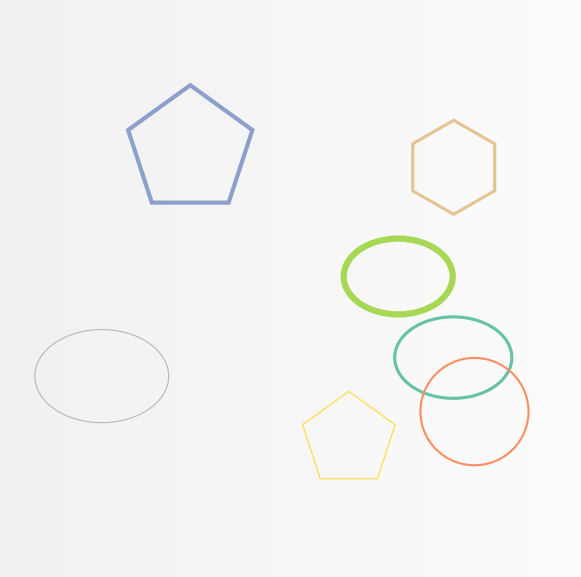[{"shape": "oval", "thickness": 1.5, "radius": 0.5, "center": [0.78, 0.38]}, {"shape": "circle", "thickness": 1, "radius": 0.46, "center": [0.816, 0.286]}, {"shape": "pentagon", "thickness": 2, "radius": 0.56, "center": [0.327, 0.739]}, {"shape": "oval", "thickness": 3, "radius": 0.47, "center": [0.685, 0.52]}, {"shape": "pentagon", "thickness": 0.5, "radius": 0.42, "center": [0.6, 0.238]}, {"shape": "hexagon", "thickness": 1.5, "radius": 0.41, "center": [0.781, 0.709]}, {"shape": "oval", "thickness": 0.5, "radius": 0.58, "center": [0.175, 0.348]}]